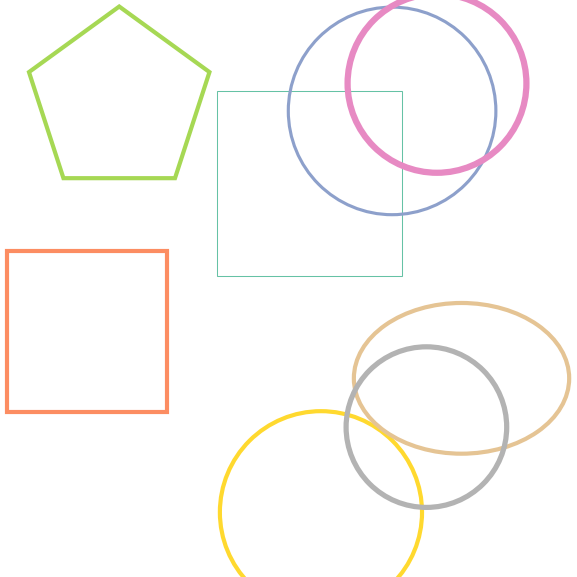[{"shape": "square", "thickness": 0.5, "radius": 0.8, "center": [0.536, 0.681]}, {"shape": "square", "thickness": 2, "radius": 0.7, "center": [0.151, 0.425]}, {"shape": "circle", "thickness": 1.5, "radius": 0.9, "center": [0.679, 0.807]}, {"shape": "circle", "thickness": 3, "radius": 0.77, "center": [0.757, 0.855]}, {"shape": "pentagon", "thickness": 2, "radius": 0.82, "center": [0.206, 0.824]}, {"shape": "circle", "thickness": 2, "radius": 0.88, "center": [0.556, 0.112]}, {"shape": "oval", "thickness": 2, "radius": 0.93, "center": [0.799, 0.344]}, {"shape": "circle", "thickness": 2.5, "radius": 0.7, "center": [0.738, 0.26]}]